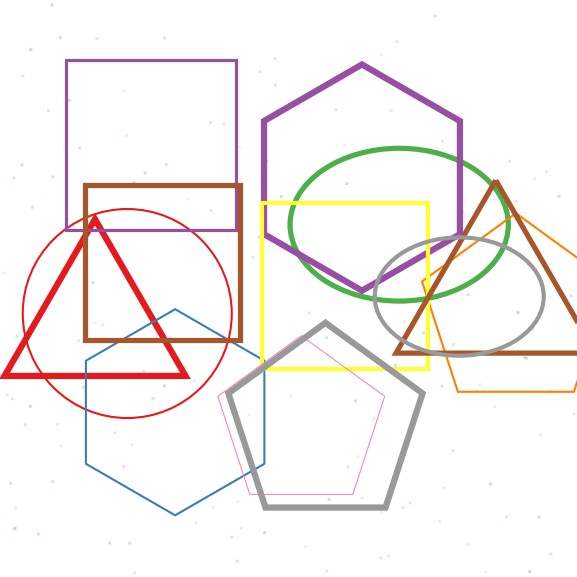[{"shape": "triangle", "thickness": 3, "radius": 0.9, "center": [0.164, 0.439]}, {"shape": "circle", "thickness": 1, "radius": 0.9, "center": [0.22, 0.456]}, {"shape": "hexagon", "thickness": 1, "radius": 0.89, "center": [0.303, 0.285]}, {"shape": "oval", "thickness": 2.5, "radius": 0.94, "center": [0.691, 0.61]}, {"shape": "hexagon", "thickness": 3, "radius": 0.98, "center": [0.627, 0.692]}, {"shape": "square", "thickness": 1.5, "radius": 0.74, "center": [0.261, 0.748]}, {"shape": "pentagon", "thickness": 1, "radius": 0.85, "center": [0.893, 0.459]}, {"shape": "square", "thickness": 2, "radius": 0.72, "center": [0.597, 0.504]}, {"shape": "square", "thickness": 2.5, "radius": 0.67, "center": [0.282, 0.544]}, {"shape": "triangle", "thickness": 2.5, "radius": 1.0, "center": [0.858, 0.487]}, {"shape": "pentagon", "thickness": 0.5, "radius": 0.76, "center": [0.522, 0.266]}, {"shape": "oval", "thickness": 2, "radius": 0.73, "center": [0.795, 0.486]}, {"shape": "pentagon", "thickness": 3, "radius": 0.88, "center": [0.564, 0.263]}]